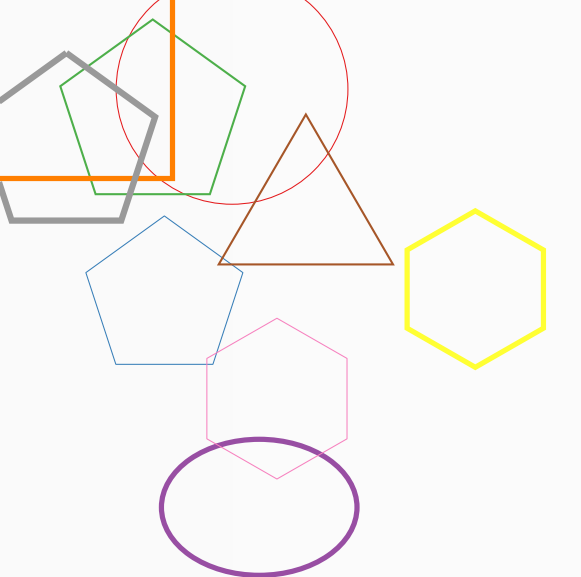[{"shape": "circle", "thickness": 0.5, "radius": 1.0, "center": [0.399, 0.845]}, {"shape": "pentagon", "thickness": 0.5, "radius": 0.71, "center": [0.283, 0.483]}, {"shape": "pentagon", "thickness": 1, "radius": 0.84, "center": [0.263, 0.798]}, {"shape": "oval", "thickness": 2.5, "radius": 0.84, "center": [0.446, 0.121]}, {"shape": "square", "thickness": 2.5, "radius": 0.89, "center": [0.119, 0.867]}, {"shape": "hexagon", "thickness": 2.5, "radius": 0.68, "center": [0.818, 0.499]}, {"shape": "triangle", "thickness": 1, "radius": 0.87, "center": [0.526, 0.628]}, {"shape": "hexagon", "thickness": 0.5, "radius": 0.7, "center": [0.476, 0.309]}, {"shape": "pentagon", "thickness": 3, "radius": 0.8, "center": [0.114, 0.747]}]